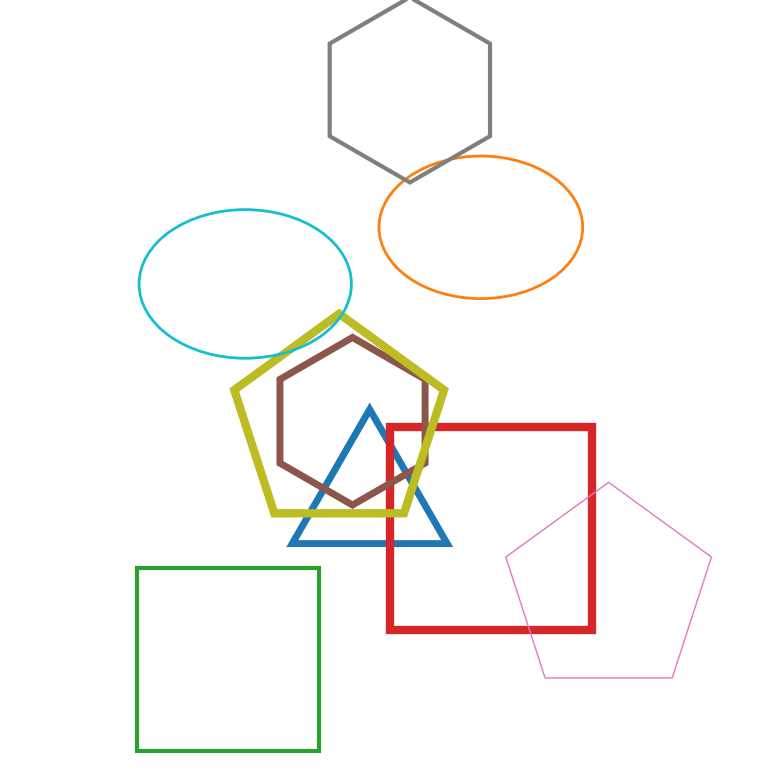[{"shape": "triangle", "thickness": 2.5, "radius": 0.58, "center": [0.48, 0.352]}, {"shape": "oval", "thickness": 1, "radius": 0.66, "center": [0.624, 0.705]}, {"shape": "square", "thickness": 1.5, "radius": 0.59, "center": [0.296, 0.143]}, {"shape": "square", "thickness": 3, "radius": 0.66, "center": [0.638, 0.313]}, {"shape": "hexagon", "thickness": 2.5, "radius": 0.54, "center": [0.458, 0.453]}, {"shape": "pentagon", "thickness": 0.5, "radius": 0.7, "center": [0.79, 0.233]}, {"shape": "hexagon", "thickness": 1.5, "radius": 0.6, "center": [0.532, 0.883]}, {"shape": "pentagon", "thickness": 3, "radius": 0.72, "center": [0.44, 0.449]}, {"shape": "oval", "thickness": 1, "radius": 0.69, "center": [0.318, 0.631]}]